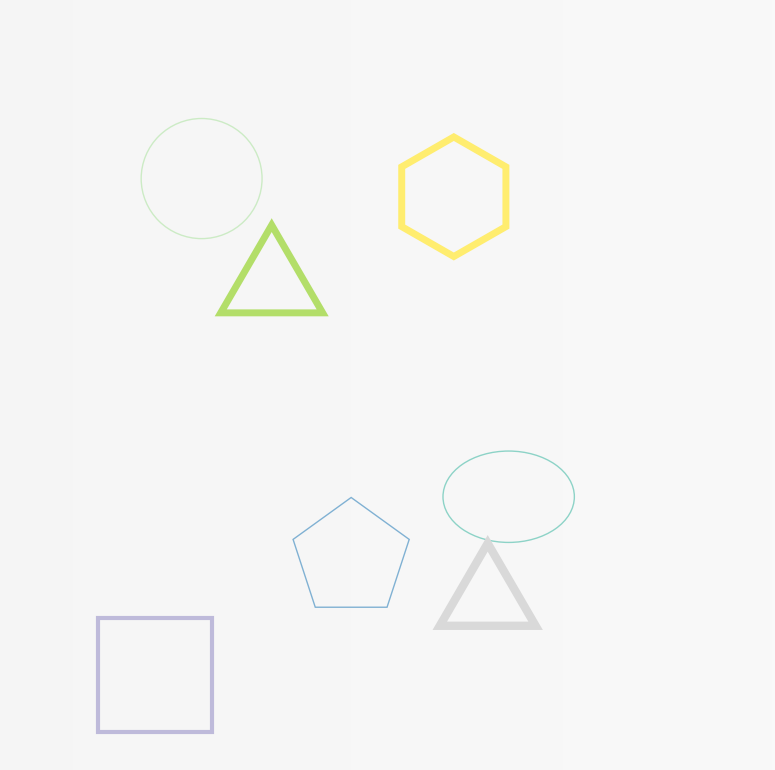[{"shape": "oval", "thickness": 0.5, "radius": 0.42, "center": [0.656, 0.355]}, {"shape": "square", "thickness": 1.5, "radius": 0.37, "center": [0.2, 0.123]}, {"shape": "pentagon", "thickness": 0.5, "radius": 0.39, "center": [0.453, 0.275]}, {"shape": "triangle", "thickness": 2.5, "radius": 0.38, "center": [0.351, 0.632]}, {"shape": "triangle", "thickness": 3, "radius": 0.36, "center": [0.629, 0.223]}, {"shape": "circle", "thickness": 0.5, "radius": 0.39, "center": [0.26, 0.768]}, {"shape": "hexagon", "thickness": 2.5, "radius": 0.39, "center": [0.586, 0.744]}]